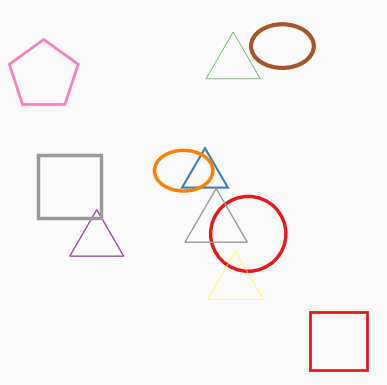[{"shape": "square", "thickness": 2, "radius": 0.37, "center": [0.874, 0.114]}, {"shape": "circle", "thickness": 2.5, "radius": 0.49, "center": [0.641, 0.393]}, {"shape": "triangle", "thickness": 1.5, "radius": 0.34, "center": [0.529, 0.547]}, {"shape": "triangle", "thickness": 0.5, "radius": 0.41, "center": [0.602, 0.836]}, {"shape": "triangle", "thickness": 1, "radius": 0.4, "center": [0.25, 0.375]}, {"shape": "oval", "thickness": 2.5, "radius": 0.38, "center": [0.474, 0.557]}, {"shape": "triangle", "thickness": 0.5, "radius": 0.42, "center": [0.608, 0.264]}, {"shape": "oval", "thickness": 3, "radius": 0.41, "center": [0.729, 0.88]}, {"shape": "pentagon", "thickness": 2, "radius": 0.47, "center": [0.113, 0.804]}, {"shape": "triangle", "thickness": 1, "radius": 0.47, "center": [0.558, 0.417]}, {"shape": "square", "thickness": 2.5, "radius": 0.41, "center": [0.179, 0.516]}]